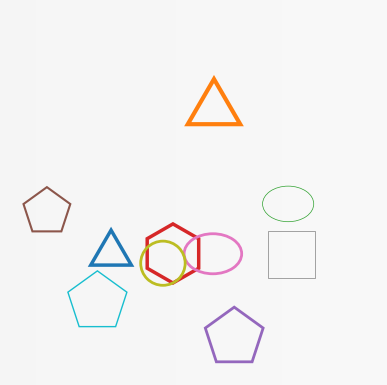[{"shape": "triangle", "thickness": 2.5, "radius": 0.3, "center": [0.287, 0.342]}, {"shape": "triangle", "thickness": 3, "radius": 0.39, "center": [0.552, 0.716]}, {"shape": "oval", "thickness": 0.5, "radius": 0.33, "center": [0.744, 0.47]}, {"shape": "hexagon", "thickness": 2.5, "radius": 0.38, "center": [0.446, 0.342]}, {"shape": "pentagon", "thickness": 2, "radius": 0.39, "center": [0.604, 0.124]}, {"shape": "pentagon", "thickness": 1.5, "radius": 0.32, "center": [0.121, 0.45]}, {"shape": "oval", "thickness": 2, "radius": 0.37, "center": [0.549, 0.341]}, {"shape": "square", "thickness": 0.5, "radius": 0.3, "center": [0.753, 0.34]}, {"shape": "circle", "thickness": 2, "radius": 0.29, "center": [0.42, 0.316]}, {"shape": "pentagon", "thickness": 1, "radius": 0.4, "center": [0.251, 0.216]}]